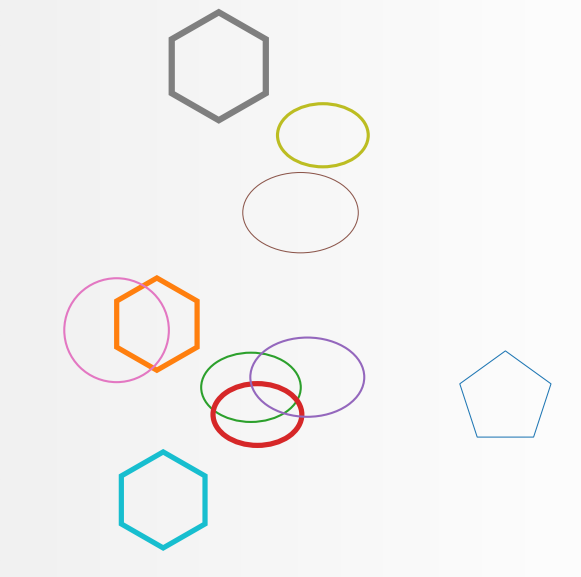[{"shape": "pentagon", "thickness": 0.5, "radius": 0.41, "center": [0.869, 0.309]}, {"shape": "hexagon", "thickness": 2.5, "radius": 0.4, "center": [0.27, 0.438]}, {"shape": "oval", "thickness": 1, "radius": 0.43, "center": [0.432, 0.328]}, {"shape": "oval", "thickness": 2.5, "radius": 0.38, "center": [0.443, 0.281]}, {"shape": "oval", "thickness": 1, "radius": 0.49, "center": [0.529, 0.346]}, {"shape": "oval", "thickness": 0.5, "radius": 0.5, "center": [0.517, 0.631]}, {"shape": "circle", "thickness": 1, "radius": 0.45, "center": [0.201, 0.427]}, {"shape": "hexagon", "thickness": 3, "radius": 0.47, "center": [0.376, 0.884]}, {"shape": "oval", "thickness": 1.5, "radius": 0.39, "center": [0.555, 0.765]}, {"shape": "hexagon", "thickness": 2.5, "radius": 0.42, "center": [0.281, 0.133]}]